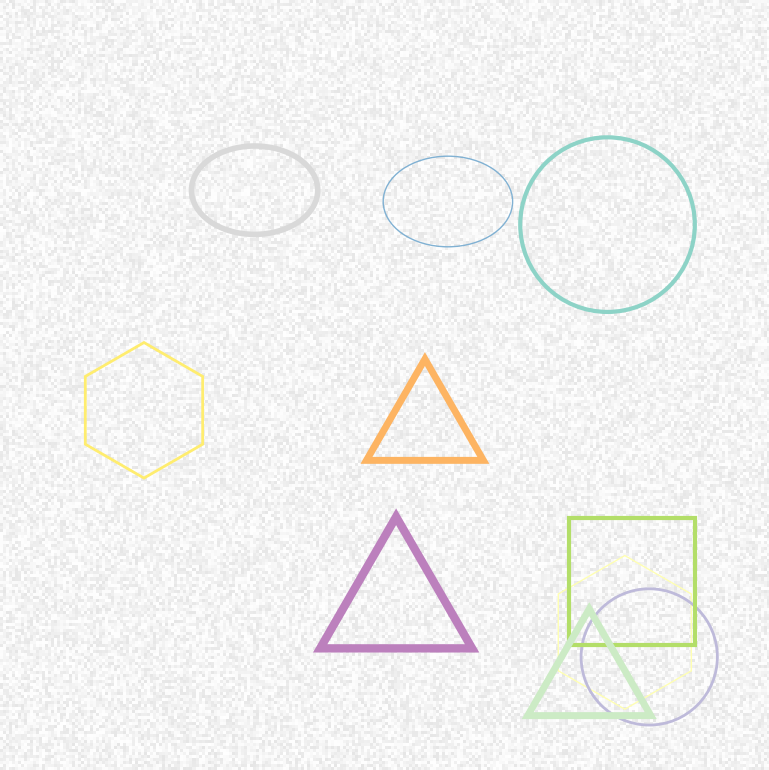[{"shape": "circle", "thickness": 1.5, "radius": 0.57, "center": [0.789, 0.708]}, {"shape": "hexagon", "thickness": 0.5, "radius": 0.5, "center": [0.811, 0.179]}, {"shape": "circle", "thickness": 1, "radius": 0.44, "center": [0.843, 0.147]}, {"shape": "oval", "thickness": 0.5, "radius": 0.42, "center": [0.582, 0.738]}, {"shape": "triangle", "thickness": 2.5, "radius": 0.44, "center": [0.552, 0.446]}, {"shape": "square", "thickness": 1.5, "radius": 0.41, "center": [0.821, 0.245]}, {"shape": "oval", "thickness": 2, "radius": 0.41, "center": [0.331, 0.753]}, {"shape": "triangle", "thickness": 3, "radius": 0.57, "center": [0.514, 0.215]}, {"shape": "triangle", "thickness": 2.5, "radius": 0.46, "center": [0.765, 0.117]}, {"shape": "hexagon", "thickness": 1, "radius": 0.44, "center": [0.187, 0.467]}]